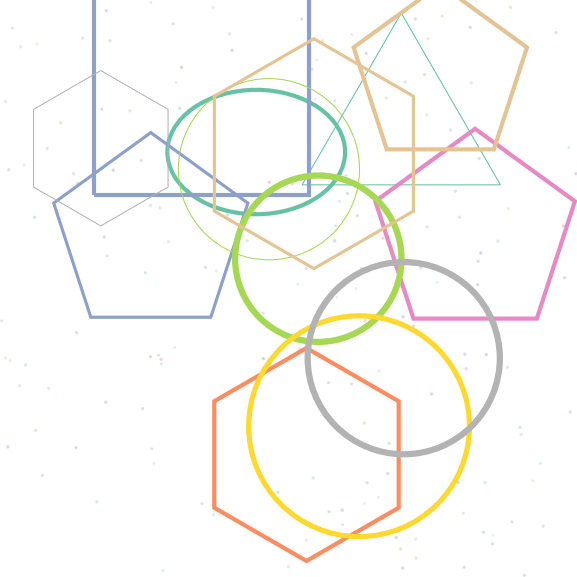[{"shape": "oval", "thickness": 2, "radius": 0.77, "center": [0.444, 0.736]}, {"shape": "triangle", "thickness": 0.5, "radius": 0.99, "center": [0.695, 0.778]}, {"shape": "hexagon", "thickness": 2, "radius": 0.92, "center": [0.531, 0.212]}, {"shape": "pentagon", "thickness": 1.5, "radius": 0.88, "center": [0.261, 0.593]}, {"shape": "square", "thickness": 2, "radius": 0.93, "center": [0.349, 0.847]}, {"shape": "pentagon", "thickness": 2, "radius": 0.91, "center": [0.823, 0.594]}, {"shape": "circle", "thickness": 3, "radius": 0.72, "center": [0.551, 0.551]}, {"shape": "circle", "thickness": 0.5, "radius": 0.78, "center": [0.466, 0.706]}, {"shape": "circle", "thickness": 2.5, "radius": 0.96, "center": [0.622, 0.261]}, {"shape": "hexagon", "thickness": 1.5, "radius": 0.99, "center": [0.544, 0.733]}, {"shape": "pentagon", "thickness": 2, "radius": 0.79, "center": [0.762, 0.868]}, {"shape": "hexagon", "thickness": 0.5, "radius": 0.67, "center": [0.175, 0.742]}, {"shape": "circle", "thickness": 3, "radius": 0.83, "center": [0.699, 0.379]}]